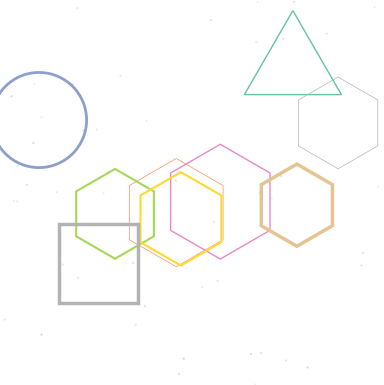[{"shape": "triangle", "thickness": 1, "radius": 0.73, "center": [0.761, 0.827]}, {"shape": "hexagon", "thickness": 0.5, "radius": 0.7, "center": [0.458, 0.448]}, {"shape": "circle", "thickness": 2, "radius": 0.62, "center": [0.101, 0.688]}, {"shape": "hexagon", "thickness": 1, "radius": 0.74, "center": [0.572, 0.476]}, {"shape": "hexagon", "thickness": 1.5, "radius": 0.58, "center": [0.299, 0.445]}, {"shape": "hexagon", "thickness": 1.5, "radius": 0.61, "center": [0.47, 0.432]}, {"shape": "hexagon", "thickness": 2.5, "radius": 0.53, "center": [0.771, 0.467]}, {"shape": "hexagon", "thickness": 0.5, "radius": 0.6, "center": [0.878, 0.681]}, {"shape": "square", "thickness": 2.5, "radius": 0.51, "center": [0.256, 0.316]}]